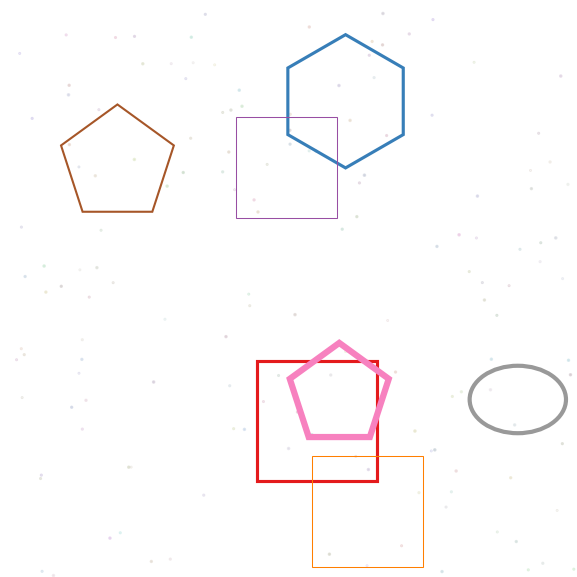[{"shape": "square", "thickness": 1.5, "radius": 0.52, "center": [0.549, 0.27]}, {"shape": "hexagon", "thickness": 1.5, "radius": 0.58, "center": [0.598, 0.824]}, {"shape": "square", "thickness": 0.5, "radius": 0.44, "center": [0.496, 0.709]}, {"shape": "square", "thickness": 0.5, "radius": 0.48, "center": [0.636, 0.113]}, {"shape": "pentagon", "thickness": 1, "radius": 0.51, "center": [0.203, 0.716]}, {"shape": "pentagon", "thickness": 3, "radius": 0.45, "center": [0.587, 0.315]}, {"shape": "oval", "thickness": 2, "radius": 0.42, "center": [0.897, 0.307]}]